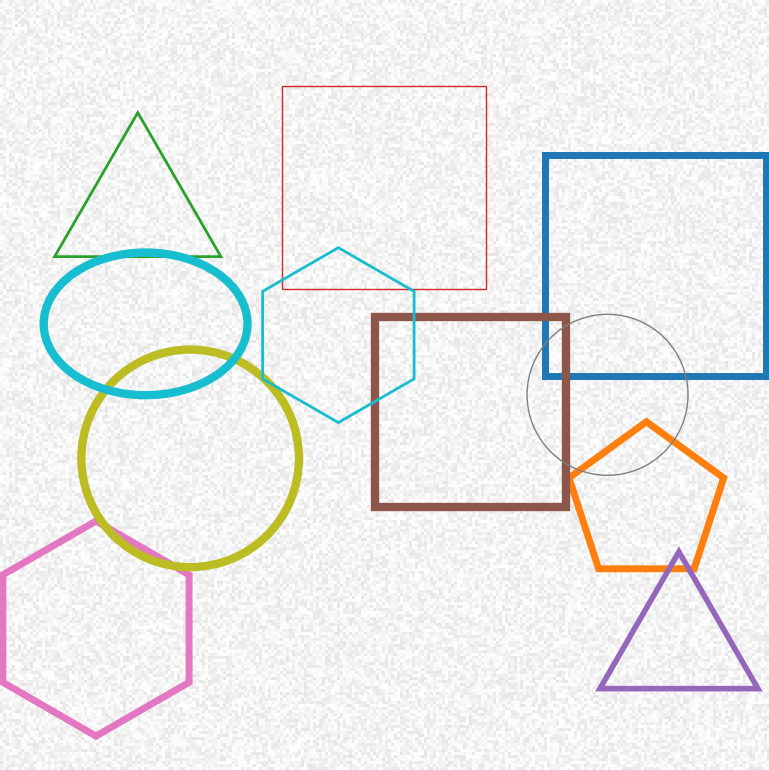[{"shape": "square", "thickness": 2.5, "radius": 0.72, "center": [0.851, 0.655]}, {"shape": "pentagon", "thickness": 2.5, "radius": 0.53, "center": [0.839, 0.347]}, {"shape": "triangle", "thickness": 1, "radius": 0.62, "center": [0.179, 0.729]}, {"shape": "square", "thickness": 0.5, "radius": 0.66, "center": [0.499, 0.756]}, {"shape": "triangle", "thickness": 2, "radius": 0.59, "center": [0.882, 0.165]}, {"shape": "square", "thickness": 3, "radius": 0.62, "center": [0.611, 0.465]}, {"shape": "hexagon", "thickness": 2.5, "radius": 0.7, "center": [0.125, 0.184]}, {"shape": "circle", "thickness": 0.5, "radius": 0.52, "center": [0.789, 0.487]}, {"shape": "circle", "thickness": 3, "radius": 0.71, "center": [0.247, 0.405]}, {"shape": "oval", "thickness": 3, "radius": 0.66, "center": [0.189, 0.579]}, {"shape": "hexagon", "thickness": 1, "radius": 0.57, "center": [0.439, 0.565]}]